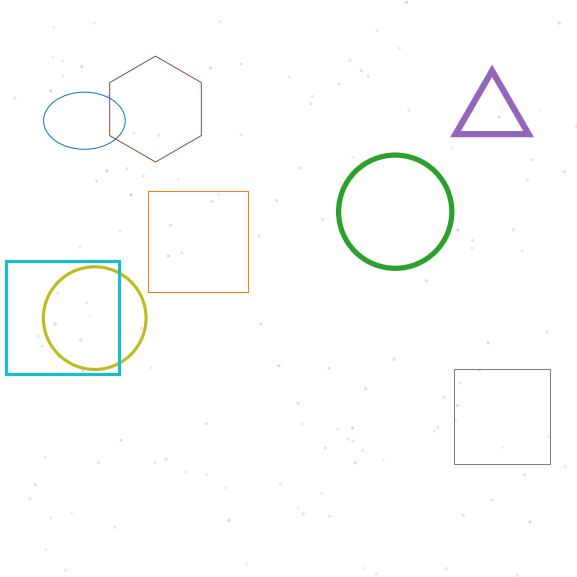[{"shape": "oval", "thickness": 0.5, "radius": 0.35, "center": [0.146, 0.79]}, {"shape": "square", "thickness": 0.5, "radius": 0.43, "center": [0.343, 0.581]}, {"shape": "circle", "thickness": 2.5, "radius": 0.49, "center": [0.684, 0.633]}, {"shape": "triangle", "thickness": 3, "radius": 0.37, "center": [0.852, 0.803]}, {"shape": "hexagon", "thickness": 0.5, "radius": 0.46, "center": [0.269, 0.81]}, {"shape": "square", "thickness": 0.5, "radius": 0.41, "center": [0.869, 0.278]}, {"shape": "circle", "thickness": 1.5, "radius": 0.44, "center": [0.164, 0.448]}, {"shape": "square", "thickness": 1.5, "radius": 0.49, "center": [0.109, 0.45]}]